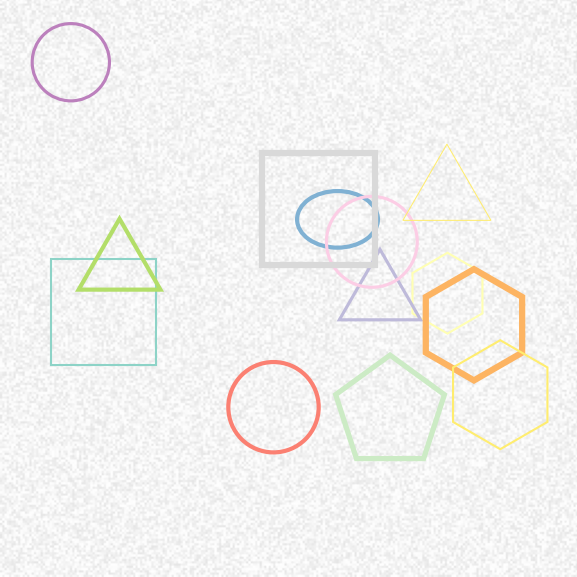[{"shape": "square", "thickness": 1, "radius": 0.46, "center": [0.18, 0.459]}, {"shape": "hexagon", "thickness": 1, "radius": 0.35, "center": [0.775, 0.491]}, {"shape": "triangle", "thickness": 1.5, "radius": 0.41, "center": [0.658, 0.486]}, {"shape": "circle", "thickness": 2, "radius": 0.39, "center": [0.474, 0.294]}, {"shape": "oval", "thickness": 2, "radius": 0.35, "center": [0.584, 0.619]}, {"shape": "hexagon", "thickness": 3, "radius": 0.48, "center": [0.821, 0.437]}, {"shape": "triangle", "thickness": 2, "radius": 0.41, "center": [0.207, 0.538]}, {"shape": "circle", "thickness": 1.5, "radius": 0.39, "center": [0.644, 0.58]}, {"shape": "square", "thickness": 3, "radius": 0.49, "center": [0.552, 0.638]}, {"shape": "circle", "thickness": 1.5, "radius": 0.33, "center": [0.123, 0.891]}, {"shape": "pentagon", "thickness": 2.5, "radius": 0.5, "center": [0.675, 0.285]}, {"shape": "triangle", "thickness": 0.5, "radius": 0.44, "center": [0.774, 0.662]}, {"shape": "hexagon", "thickness": 1, "radius": 0.47, "center": [0.866, 0.316]}]